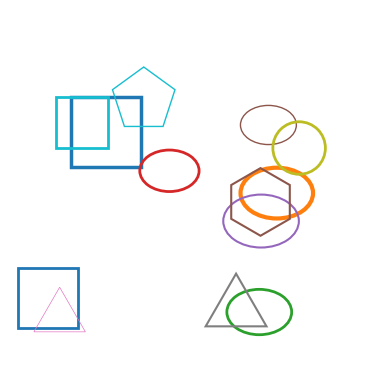[{"shape": "square", "thickness": 2, "radius": 0.39, "center": [0.126, 0.226]}, {"shape": "square", "thickness": 2.5, "radius": 0.46, "center": [0.275, 0.657]}, {"shape": "oval", "thickness": 3, "radius": 0.47, "center": [0.719, 0.498]}, {"shape": "oval", "thickness": 2, "radius": 0.42, "center": [0.673, 0.19]}, {"shape": "oval", "thickness": 2, "radius": 0.39, "center": [0.44, 0.556]}, {"shape": "oval", "thickness": 1.5, "radius": 0.49, "center": [0.678, 0.426]}, {"shape": "hexagon", "thickness": 1.5, "radius": 0.44, "center": [0.677, 0.475]}, {"shape": "oval", "thickness": 1, "radius": 0.36, "center": [0.697, 0.675]}, {"shape": "triangle", "thickness": 0.5, "radius": 0.39, "center": [0.155, 0.177]}, {"shape": "triangle", "thickness": 1.5, "radius": 0.46, "center": [0.613, 0.198]}, {"shape": "circle", "thickness": 2, "radius": 0.34, "center": [0.777, 0.616]}, {"shape": "square", "thickness": 2, "radius": 0.34, "center": [0.213, 0.682]}, {"shape": "pentagon", "thickness": 1, "radius": 0.43, "center": [0.373, 0.741]}]